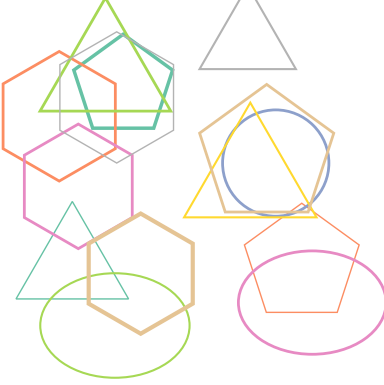[{"shape": "triangle", "thickness": 1, "radius": 0.84, "center": [0.188, 0.308]}, {"shape": "pentagon", "thickness": 2.5, "radius": 0.67, "center": [0.32, 0.776]}, {"shape": "hexagon", "thickness": 2, "radius": 0.84, "center": [0.154, 0.698]}, {"shape": "pentagon", "thickness": 1, "radius": 0.78, "center": [0.784, 0.315]}, {"shape": "circle", "thickness": 2, "radius": 0.69, "center": [0.716, 0.576]}, {"shape": "oval", "thickness": 2, "radius": 0.96, "center": [0.811, 0.214]}, {"shape": "hexagon", "thickness": 2, "radius": 0.81, "center": [0.203, 0.516]}, {"shape": "oval", "thickness": 1.5, "radius": 0.97, "center": [0.299, 0.155]}, {"shape": "triangle", "thickness": 2, "radius": 0.98, "center": [0.274, 0.809]}, {"shape": "triangle", "thickness": 1.5, "radius": 0.99, "center": [0.65, 0.535]}, {"shape": "hexagon", "thickness": 3, "radius": 0.78, "center": [0.366, 0.289]}, {"shape": "pentagon", "thickness": 2, "radius": 0.92, "center": [0.693, 0.598]}, {"shape": "triangle", "thickness": 1.5, "radius": 0.72, "center": [0.643, 0.893]}, {"shape": "hexagon", "thickness": 1, "radius": 0.85, "center": [0.303, 0.747]}]